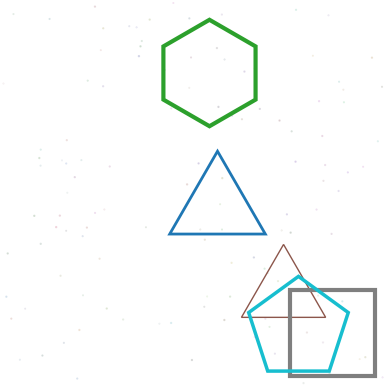[{"shape": "triangle", "thickness": 2, "radius": 0.72, "center": [0.565, 0.464]}, {"shape": "hexagon", "thickness": 3, "radius": 0.69, "center": [0.544, 0.81]}, {"shape": "triangle", "thickness": 1, "radius": 0.63, "center": [0.736, 0.239]}, {"shape": "square", "thickness": 3, "radius": 0.56, "center": [0.864, 0.135]}, {"shape": "pentagon", "thickness": 2.5, "radius": 0.68, "center": [0.775, 0.146]}]